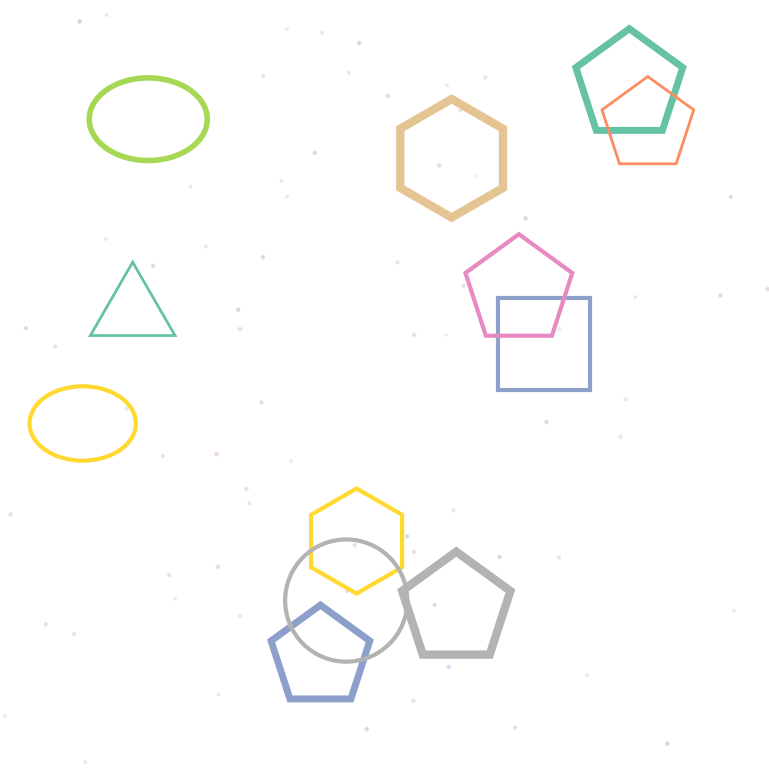[{"shape": "triangle", "thickness": 1, "radius": 0.32, "center": [0.172, 0.596]}, {"shape": "pentagon", "thickness": 2.5, "radius": 0.37, "center": [0.817, 0.89]}, {"shape": "pentagon", "thickness": 1, "radius": 0.31, "center": [0.841, 0.838]}, {"shape": "pentagon", "thickness": 2.5, "radius": 0.34, "center": [0.416, 0.147]}, {"shape": "square", "thickness": 1.5, "radius": 0.3, "center": [0.706, 0.553]}, {"shape": "pentagon", "thickness": 1.5, "radius": 0.36, "center": [0.674, 0.623]}, {"shape": "oval", "thickness": 2, "radius": 0.38, "center": [0.193, 0.845]}, {"shape": "hexagon", "thickness": 1.5, "radius": 0.34, "center": [0.463, 0.297]}, {"shape": "oval", "thickness": 1.5, "radius": 0.35, "center": [0.107, 0.45]}, {"shape": "hexagon", "thickness": 3, "radius": 0.38, "center": [0.587, 0.794]}, {"shape": "pentagon", "thickness": 3, "radius": 0.37, "center": [0.593, 0.21]}, {"shape": "circle", "thickness": 1.5, "radius": 0.4, "center": [0.45, 0.22]}]